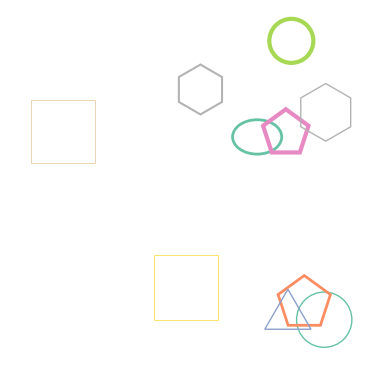[{"shape": "oval", "thickness": 2, "radius": 0.32, "center": [0.668, 0.644]}, {"shape": "circle", "thickness": 1, "radius": 0.36, "center": [0.842, 0.17]}, {"shape": "pentagon", "thickness": 2, "radius": 0.36, "center": [0.79, 0.213]}, {"shape": "triangle", "thickness": 1, "radius": 0.35, "center": [0.748, 0.179]}, {"shape": "pentagon", "thickness": 3, "radius": 0.31, "center": [0.742, 0.654]}, {"shape": "circle", "thickness": 3, "radius": 0.29, "center": [0.757, 0.894]}, {"shape": "square", "thickness": 0.5, "radius": 0.42, "center": [0.484, 0.254]}, {"shape": "square", "thickness": 0.5, "radius": 0.41, "center": [0.164, 0.658]}, {"shape": "hexagon", "thickness": 1, "radius": 0.37, "center": [0.846, 0.708]}, {"shape": "hexagon", "thickness": 1.5, "radius": 0.32, "center": [0.521, 0.768]}]